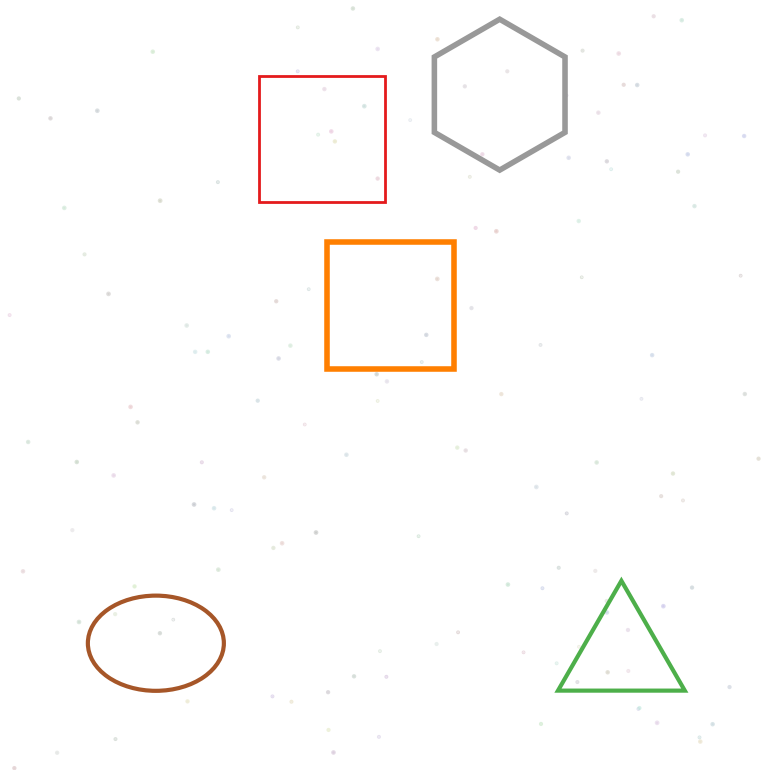[{"shape": "square", "thickness": 1, "radius": 0.41, "center": [0.418, 0.82]}, {"shape": "triangle", "thickness": 1.5, "radius": 0.48, "center": [0.807, 0.151]}, {"shape": "square", "thickness": 2, "radius": 0.41, "center": [0.507, 0.603]}, {"shape": "oval", "thickness": 1.5, "radius": 0.44, "center": [0.202, 0.165]}, {"shape": "hexagon", "thickness": 2, "radius": 0.49, "center": [0.649, 0.877]}]